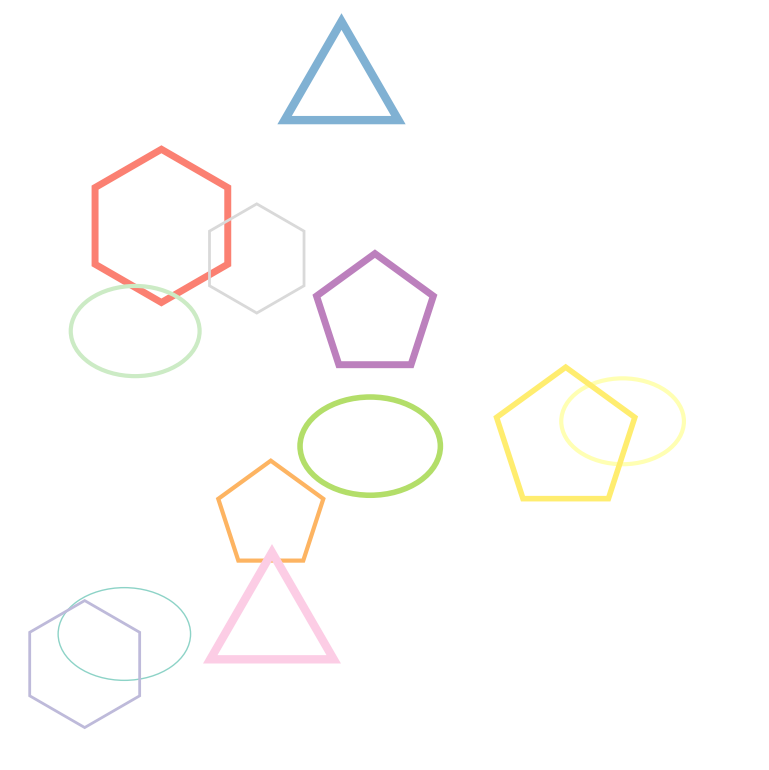[{"shape": "oval", "thickness": 0.5, "radius": 0.43, "center": [0.161, 0.177]}, {"shape": "oval", "thickness": 1.5, "radius": 0.4, "center": [0.809, 0.453]}, {"shape": "hexagon", "thickness": 1, "radius": 0.41, "center": [0.11, 0.138]}, {"shape": "hexagon", "thickness": 2.5, "radius": 0.5, "center": [0.21, 0.707]}, {"shape": "triangle", "thickness": 3, "radius": 0.43, "center": [0.444, 0.887]}, {"shape": "pentagon", "thickness": 1.5, "radius": 0.36, "center": [0.352, 0.33]}, {"shape": "oval", "thickness": 2, "radius": 0.46, "center": [0.481, 0.421]}, {"shape": "triangle", "thickness": 3, "radius": 0.46, "center": [0.353, 0.19]}, {"shape": "hexagon", "thickness": 1, "radius": 0.35, "center": [0.333, 0.664]}, {"shape": "pentagon", "thickness": 2.5, "radius": 0.4, "center": [0.487, 0.591]}, {"shape": "oval", "thickness": 1.5, "radius": 0.42, "center": [0.176, 0.57]}, {"shape": "pentagon", "thickness": 2, "radius": 0.47, "center": [0.735, 0.429]}]